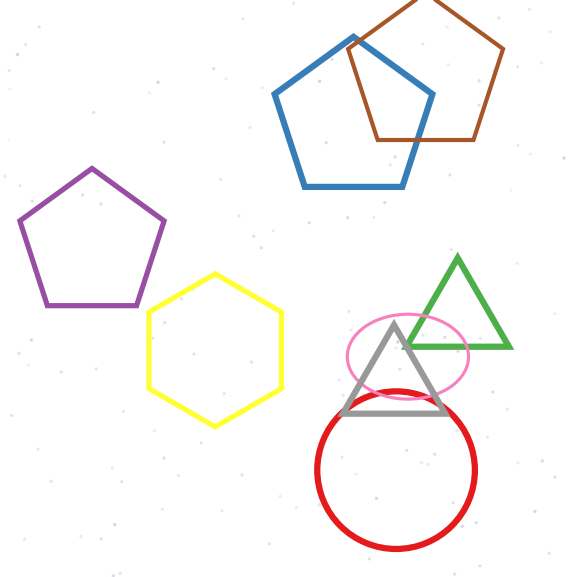[{"shape": "circle", "thickness": 3, "radius": 0.68, "center": [0.686, 0.185]}, {"shape": "pentagon", "thickness": 3, "radius": 0.72, "center": [0.612, 0.792]}, {"shape": "triangle", "thickness": 3, "radius": 0.51, "center": [0.793, 0.45]}, {"shape": "pentagon", "thickness": 2.5, "radius": 0.66, "center": [0.159, 0.576]}, {"shape": "hexagon", "thickness": 2.5, "radius": 0.66, "center": [0.373, 0.392]}, {"shape": "pentagon", "thickness": 2, "radius": 0.71, "center": [0.737, 0.871]}, {"shape": "oval", "thickness": 1.5, "radius": 0.52, "center": [0.706, 0.381]}, {"shape": "triangle", "thickness": 3, "radius": 0.51, "center": [0.682, 0.334]}]